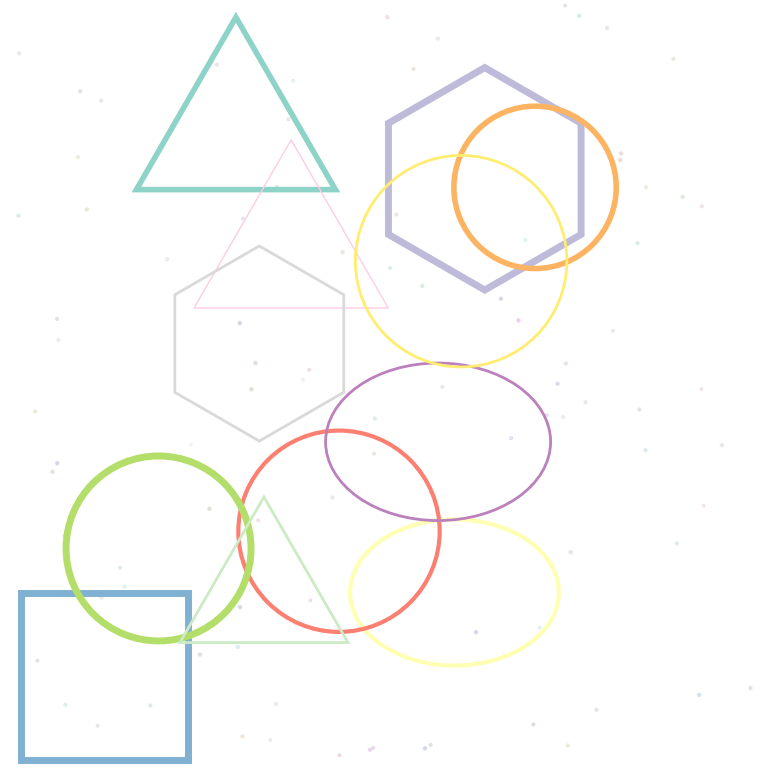[{"shape": "triangle", "thickness": 2, "radius": 0.75, "center": [0.306, 0.828]}, {"shape": "oval", "thickness": 1.5, "radius": 0.68, "center": [0.59, 0.231]}, {"shape": "hexagon", "thickness": 2.5, "radius": 0.72, "center": [0.63, 0.768]}, {"shape": "circle", "thickness": 1.5, "radius": 0.65, "center": [0.44, 0.31]}, {"shape": "square", "thickness": 2.5, "radius": 0.54, "center": [0.135, 0.122]}, {"shape": "circle", "thickness": 2, "radius": 0.53, "center": [0.695, 0.757]}, {"shape": "circle", "thickness": 2.5, "radius": 0.6, "center": [0.206, 0.288]}, {"shape": "triangle", "thickness": 0.5, "radius": 0.73, "center": [0.378, 0.673]}, {"shape": "hexagon", "thickness": 1, "radius": 0.63, "center": [0.337, 0.554]}, {"shape": "oval", "thickness": 1, "radius": 0.73, "center": [0.569, 0.426]}, {"shape": "triangle", "thickness": 1, "radius": 0.63, "center": [0.343, 0.228]}, {"shape": "circle", "thickness": 1, "radius": 0.69, "center": [0.599, 0.661]}]